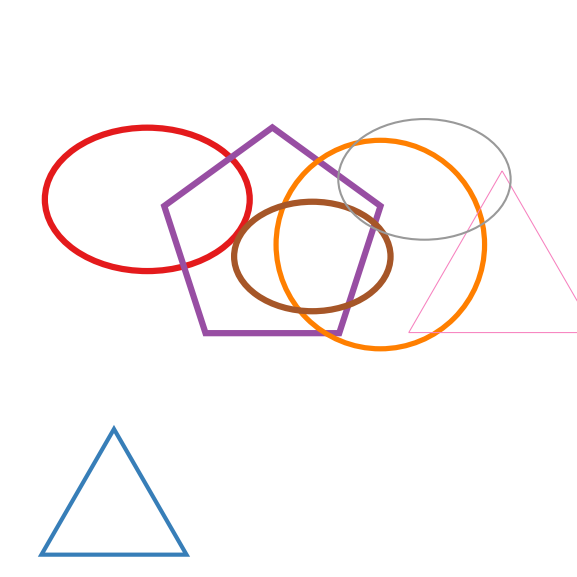[{"shape": "oval", "thickness": 3, "radius": 0.89, "center": [0.255, 0.654]}, {"shape": "triangle", "thickness": 2, "radius": 0.73, "center": [0.197, 0.111]}, {"shape": "pentagon", "thickness": 3, "radius": 0.98, "center": [0.472, 0.582]}, {"shape": "circle", "thickness": 2.5, "radius": 0.9, "center": [0.659, 0.576]}, {"shape": "oval", "thickness": 3, "radius": 0.68, "center": [0.541, 0.555]}, {"shape": "triangle", "thickness": 0.5, "radius": 0.93, "center": [0.869, 0.517]}, {"shape": "oval", "thickness": 1, "radius": 0.75, "center": [0.735, 0.689]}]